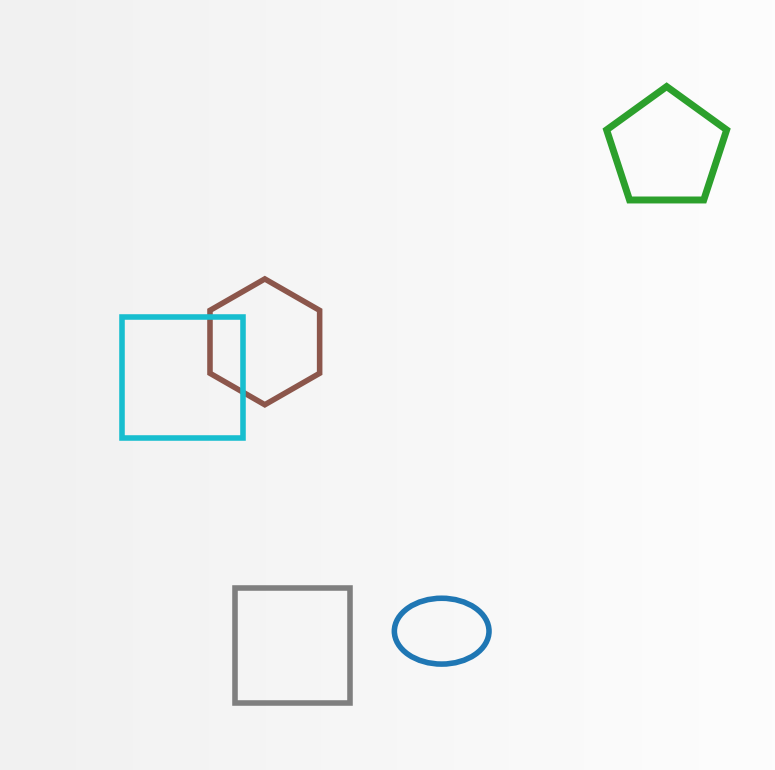[{"shape": "oval", "thickness": 2, "radius": 0.31, "center": [0.57, 0.18]}, {"shape": "pentagon", "thickness": 2.5, "radius": 0.41, "center": [0.86, 0.806]}, {"shape": "hexagon", "thickness": 2, "radius": 0.41, "center": [0.342, 0.556]}, {"shape": "square", "thickness": 2, "radius": 0.37, "center": [0.377, 0.162]}, {"shape": "square", "thickness": 2, "radius": 0.39, "center": [0.236, 0.51]}]